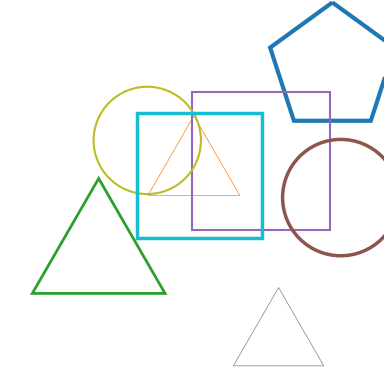[{"shape": "pentagon", "thickness": 3, "radius": 0.85, "center": [0.863, 0.824]}, {"shape": "triangle", "thickness": 0.5, "radius": 0.69, "center": [0.504, 0.561]}, {"shape": "triangle", "thickness": 2, "radius": 1.0, "center": [0.256, 0.337]}, {"shape": "square", "thickness": 1.5, "radius": 0.9, "center": [0.678, 0.582]}, {"shape": "circle", "thickness": 2.5, "radius": 0.76, "center": [0.885, 0.487]}, {"shape": "triangle", "thickness": 0.5, "radius": 0.68, "center": [0.724, 0.118]}, {"shape": "circle", "thickness": 1.5, "radius": 0.7, "center": [0.383, 0.635]}, {"shape": "square", "thickness": 2.5, "radius": 0.81, "center": [0.519, 0.545]}]